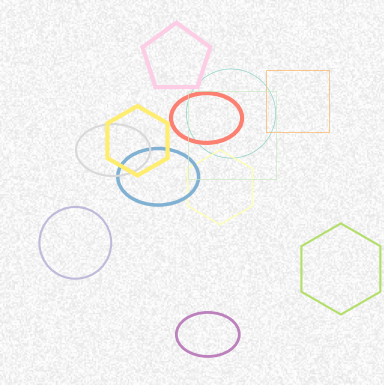[{"shape": "circle", "thickness": 0.5, "radius": 0.58, "center": [0.6, 0.705]}, {"shape": "hexagon", "thickness": 1, "radius": 0.48, "center": [0.572, 0.514]}, {"shape": "circle", "thickness": 1.5, "radius": 0.47, "center": [0.196, 0.369]}, {"shape": "oval", "thickness": 3, "radius": 0.46, "center": [0.536, 0.694]}, {"shape": "oval", "thickness": 2.5, "radius": 0.52, "center": [0.411, 0.541]}, {"shape": "square", "thickness": 0.5, "radius": 0.41, "center": [0.773, 0.737]}, {"shape": "hexagon", "thickness": 1.5, "radius": 0.59, "center": [0.885, 0.301]}, {"shape": "pentagon", "thickness": 3, "radius": 0.46, "center": [0.458, 0.849]}, {"shape": "oval", "thickness": 1.5, "radius": 0.48, "center": [0.294, 0.61]}, {"shape": "oval", "thickness": 2, "radius": 0.41, "center": [0.54, 0.131]}, {"shape": "square", "thickness": 0.5, "radius": 0.57, "center": [0.602, 0.65]}, {"shape": "hexagon", "thickness": 3, "radius": 0.45, "center": [0.357, 0.634]}]